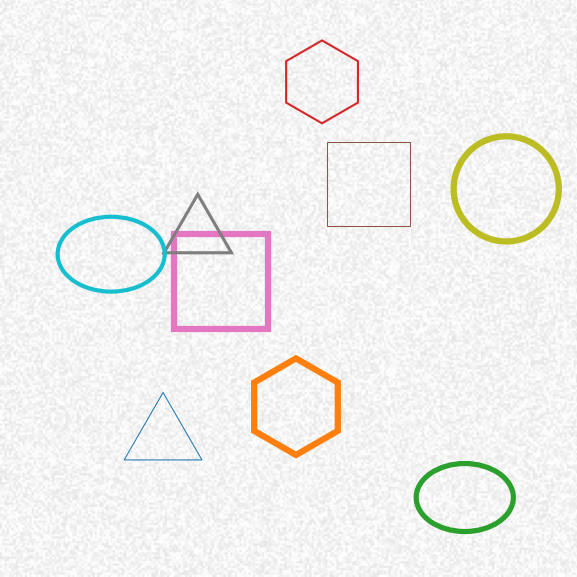[{"shape": "triangle", "thickness": 0.5, "radius": 0.39, "center": [0.282, 0.242]}, {"shape": "hexagon", "thickness": 3, "radius": 0.42, "center": [0.513, 0.295]}, {"shape": "oval", "thickness": 2.5, "radius": 0.42, "center": [0.805, 0.138]}, {"shape": "hexagon", "thickness": 1, "radius": 0.36, "center": [0.558, 0.857]}, {"shape": "square", "thickness": 0.5, "radius": 0.36, "center": [0.638, 0.68]}, {"shape": "square", "thickness": 3, "radius": 0.41, "center": [0.383, 0.512]}, {"shape": "triangle", "thickness": 1.5, "radius": 0.34, "center": [0.342, 0.595]}, {"shape": "circle", "thickness": 3, "radius": 0.46, "center": [0.877, 0.672]}, {"shape": "oval", "thickness": 2, "radius": 0.46, "center": [0.193, 0.559]}]